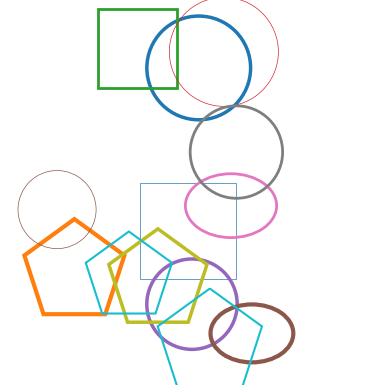[{"shape": "square", "thickness": 0.5, "radius": 0.62, "center": [0.489, 0.4]}, {"shape": "circle", "thickness": 2.5, "radius": 0.67, "center": [0.516, 0.824]}, {"shape": "pentagon", "thickness": 3, "radius": 0.68, "center": [0.193, 0.294]}, {"shape": "square", "thickness": 2, "radius": 0.51, "center": [0.358, 0.874]}, {"shape": "circle", "thickness": 0.5, "radius": 0.71, "center": [0.581, 0.865]}, {"shape": "circle", "thickness": 2.5, "radius": 0.59, "center": [0.499, 0.21]}, {"shape": "oval", "thickness": 3, "radius": 0.54, "center": [0.654, 0.134]}, {"shape": "circle", "thickness": 0.5, "radius": 0.51, "center": [0.148, 0.456]}, {"shape": "oval", "thickness": 2, "radius": 0.59, "center": [0.6, 0.466]}, {"shape": "circle", "thickness": 2, "radius": 0.6, "center": [0.614, 0.605]}, {"shape": "pentagon", "thickness": 2.5, "radius": 0.67, "center": [0.41, 0.272]}, {"shape": "pentagon", "thickness": 1.5, "radius": 0.71, "center": [0.545, 0.108]}, {"shape": "pentagon", "thickness": 1.5, "radius": 0.59, "center": [0.335, 0.281]}]